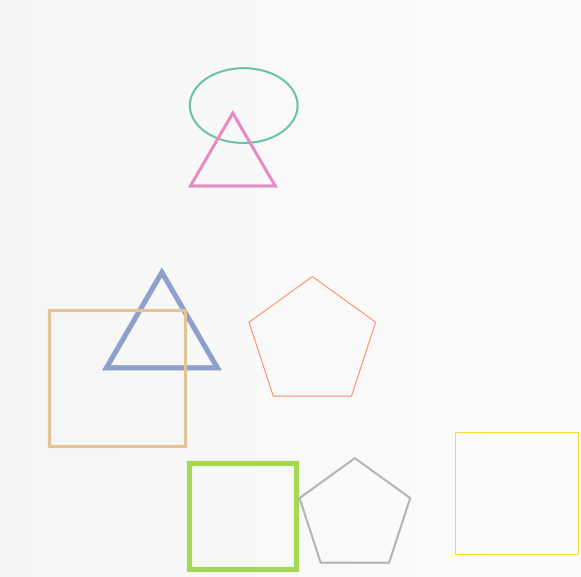[{"shape": "oval", "thickness": 1, "radius": 0.46, "center": [0.419, 0.816]}, {"shape": "pentagon", "thickness": 0.5, "radius": 0.57, "center": [0.537, 0.406]}, {"shape": "triangle", "thickness": 2.5, "radius": 0.55, "center": [0.278, 0.417]}, {"shape": "triangle", "thickness": 1.5, "radius": 0.42, "center": [0.401, 0.719]}, {"shape": "square", "thickness": 2.5, "radius": 0.46, "center": [0.418, 0.105]}, {"shape": "square", "thickness": 0.5, "radius": 0.53, "center": [0.889, 0.146]}, {"shape": "square", "thickness": 1.5, "radius": 0.59, "center": [0.201, 0.345]}, {"shape": "pentagon", "thickness": 1, "radius": 0.5, "center": [0.611, 0.106]}]